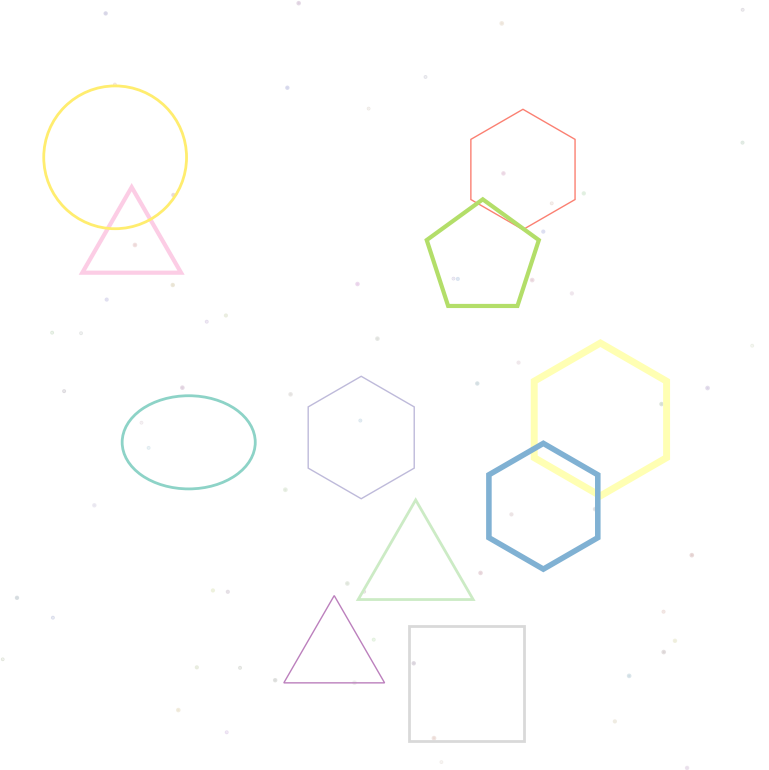[{"shape": "oval", "thickness": 1, "radius": 0.43, "center": [0.245, 0.426]}, {"shape": "hexagon", "thickness": 2.5, "radius": 0.5, "center": [0.78, 0.455]}, {"shape": "hexagon", "thickness": 0.5, "radius": 0.4, "center": [0.469, 0.432]}, {"shape": "hexagon", "thickness": 0.5, "radius": 0.39, "center": [0.679, 0.78]}, {"shape": "hexagon", "thickness": 2, "radius": 0.41, "center": [0.706, 0.343]}, {"shape": "pentagon", "thickness": 1.5, "radius": 0.38, "center": [0.627, 0.665]}, {"shape": "triangle", "thickness": 1.5, "radius": 0.37, "center": [0.171, 0.683]}, {"shape": "square", "thickness": 1, "radius": 0.37, "center": [0.606, 0.113]}, {"shape": "triangle", "thickness": 0.5, "radius": 0.38, "center": [0.434, 0.151]}, {"shape": "triangle", "thickness": 1, "radius": 0.43, "center": [0.54, 0.264]}, {"shape": "circle", "thickness": 1, "radius": 0.46, "center": [0.15, 0.796]}]